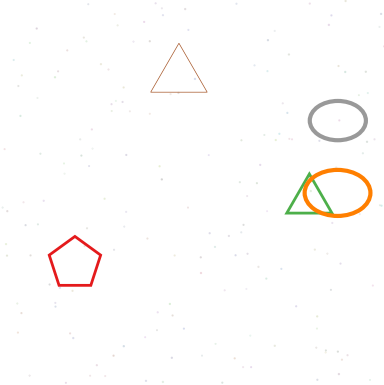[{"shape": "pentagon", "thickness": 2, "radius": 0.35, "center": [0.195, 0.316]}, {"shape": "triangle", "thickness": 2, "radius": 0.34, "center": [0.804, 0.48]}, {"shape": "oval", "thickness": 3, "radius": 0.43, "center": [0.877, 0.499]}, {"shape": "triangle", "thickness": 0.5, "radius": 0.42, "center": [0.465, 0.803]}, {"shape": "oval", "thickness": 3, "radius": 0.36, "center": [0.877, 0.687]}]